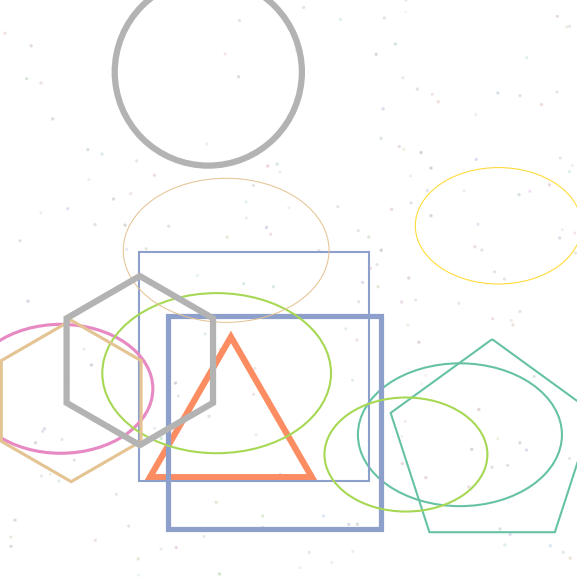[{"shape": "oval", "thickness": 1, "radius": 0.88, "center": [0.796, 0.246]}, {"shape": "pentagon", "thickness": 1, "radius": 0.92, "center": [0.852, 0.227]}, {"shape": "triangle", "thickness": 3, "radius": 0.81, "center": [0.4, 0.254]}, {"shape": "square", "thickness": 2.5, "radius": 0.92, "center": [0.475, 0.267]}, {"shape": "square", "thickness": 1, "radius": 0.99, "center": [0.44, 0.365]}, {"shape": "oval", "thickness": 1.5, "radius": 0.8, "center": [0.105, 0.326]}, {"shape": "oval", "thickness": 1, "radius": 0.71, "center": [0.703, 0.212]}, {"shape": "oval", "thickness": 1, "radius": 0.99, "center": [0.375, 0.353]}, {"shape": "oval", "thickness": 0.5, "radius": 0.72, "center": [0.863, 0.608]}, {"shape": "oval", "thickness": 0.5, "radius": 0.89, "center": [0.392, 0.566]}, {"shape": "hexagon", "thickness": 1.5, "radius": 0.7, "center": [0.123, 0.305]}, {"shape": "hexagon", "thickness": 3, "radius": 0.73, "center": [0.242, 0.375]}, {"shape": "circle", "thickness": 3, "radius": 0.81, "center": [0.361, 0.874]}]